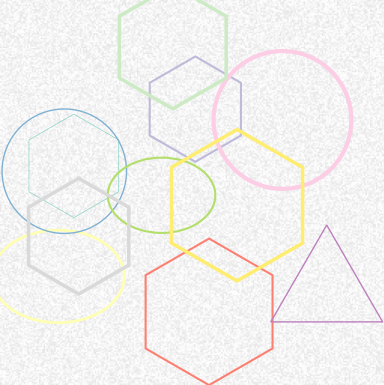[{"shape": "hexagon", "thickness": 0.5, "radius": 0.67, "center": [0.192, 0.569]}, {"shape": "oval", "thickness": 2, "radius": 0.86, "center": [0.151, 0.282]}, {"shape": "hexagon", "thickness": 1.5, "radius": 0.68, "center": [0.507, 0.716]}, {"shape": "hexagon", "thickness": 1.5, "radius": 0.95, "center": [0.543, 0.19]}, {"shape": "circle", "thickness": 1, "radius": 0.81, "center": [0.167, 0.555]}, {"shape": "oval", "thickness": 1.5, "radius": 0.7, "center": [0.42, 0.493]}, {"shape": "circle", "thickness": 3, "radius": 0.89, "center": [0.734, 0.688]}, {"shape": "hexagon", "thickness": 2.5, "radius": 0.75, "center": [0.204, 0.387]}, {"shape": "triangle", "thickness": 1, "radius": 0.84, "center": [0.849, 0.248]}, {"shape": "hexagon", "thickness": 2.5, "radius": 0.8, "center": [0.449, 0.878]}, {"shape": "hexagon", "thickness": 2.5, "radius": 0.98, "center": [0.616, 0.467]}]